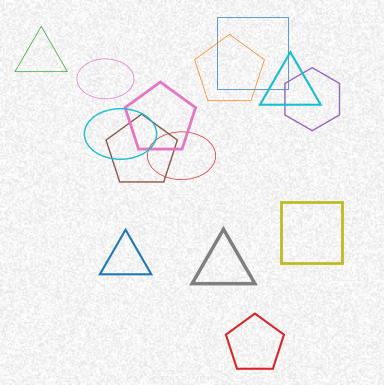[{"shape": "triangle", "thickness": 1.5, "radius": 0.39, "center": [0.326, 0.326]}, {"shape": "square", "thickness": 0.5, "radius": 0.46, "center": [0.655, 0.863]}, {"shape": "pentagon", "thickness": 0.5, "radius": 0.48, "center": [0.596, 0.816]}, {"shape": "triangle", "thickness": 0.5, "radius": 0.39, "center": [0.107, 0.853]}, {"shape": "oval", "thickness": 0.5, "radius": 0.44, "center": [0.472, 0.595]}, {"shape": "pentagon", "thickness": 1.5, "radius": 0.4, "center": [0.662, 0.106]}, {"shape": "hexagon", "thickness": 1, "radius": 0.41, "center": [0.811, 0.742]}, {"shape": "pentagon", "thickness": 1, "radius": 0.49, "center": [0.368, 0.606]}, {"shape": "pentagon", "thickness": 2, "radius": 0.48, "center": [0.416, 0.691]}, {"shape": "oval", "thickness": 0.5, "radius": 0.37, "center": [0.274, 0.795]}, {"shape": "triangle", "thickness": 2.5, "radius": 0.47, "center": [0.581, 0.31]}, {"shape": "square", "thickness": 2, "radius": 0.39, "center": [0.81, 0.395]}, {"shape": "oval", "thickness": 1, "radius": 0.47, "center": [0.313, 0.652]}, {"shape": "triangle", "thickness": 1.5, "radius": 0.46, "center": [0.754, 0.774]}]